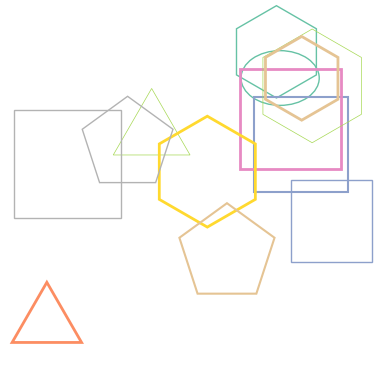[{"shape": "oval", "thickness": 1, "radius": 0.51, "center": [0.728, 0.797]}, {"shape": "hexagon", "thickness": 1, "radius": 0.6, "center": [0.718, 0.865]}, {"shape": "triangle", "thickness": 2, "radius": 0.52, "center": [0.122, 0.163]}, {"shape": "square", "thickness": 1.5, "radius": 0.61, "center": [0.781, 0.625]}, {"shape": "square", "thickness": 1, "radius": 0.53, "center": [0.861, 0.426]}, {"shape": "square", "thickness": 2, "radius": 0.65, "center": [0.755, 0.691]}, {"shape": "hexagon", "thickness": 0.5, "radius": 0.74, "center": [0.811, 0.777]}, {"shape": "triangle", "thickness": 0.5, "radius": 0.58, "center": [0.394, 0.655]}, {"shape": "hexagon", "thickness": 2, "radius": 0.72, "center": [0.538, 0.554]}, {"shape": "pentagon", "thickness": 1.5, "radius": 0.65, "center": [0.59, 0.342]}, {"shape": "hexagon", "thickness": 2, "radius": 0.54, "center": [0.784, 0.797]}, {"shape": "pentagon", "thickness": 1, "radius": 0.62, "center": [0.331, 0.626]}, {"shape": "square", "thickness": 1, "radius": 0.7, "center": [0.175, 0.575]}]